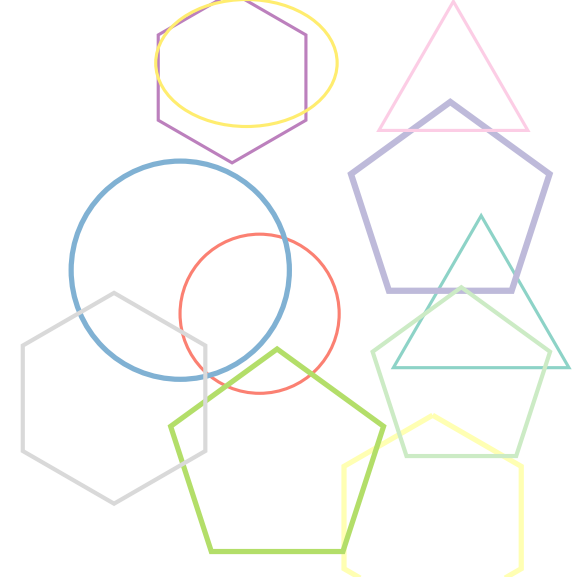[{"shape": "triangle", "thickness": 1.5, "radius": 0.88, "center": [0.833, 0.45]}, {"shape": "hexagon", "thickness": 2.5, "radius": 0.89, "center": [0.749, 0.103]}, {"shape": "pentagon", "thickness": 3, "radius": 0.9, "center": [0.78, 0.642]}, {"shape": "circle", "thickness": 1.5, "radius": 0.69, "center": [0.45, 0.456]}, {"shape": "circle", "thickness": 2.5, "radius": 0.94, "center": [0.312, 0.531]}, {"shape": "pentagon", "thickness": 2.5, "radius": 0.97, "center": [0.48, 0.201]}, {"shape": "triangle", "thickness": 1.5, "radius": 0.74, "center": [0.785, 0.848]}, {"shape": "hexagon", "thickness": 2, "radius": 0.91, "center": [0.198, 0.309]}, {"shape": "hexagon", "thickness": 1.5, "radius": 0.74, "center": [0.402, 0.865]}, {"shape": "pentagon", "thickness": 2, "radius": 0.81, "center": [0.799, 0.34]}, {"shape": "oval", "thickness": 1.5, "radius": 0.79, "center": [0.427, 0.89]}]